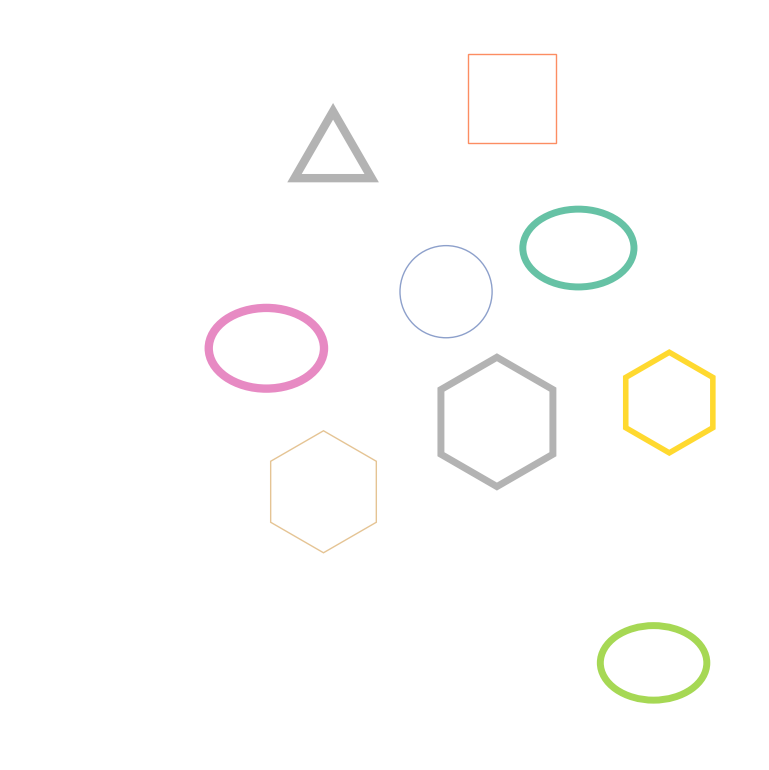[{"shape": "oval", "thickness": 2.5, "radius": 0.36, "center": [0.751, 0.678]}, {"shape": "square", "thickness": 0.5, "radius": 0.29, "center": [0.665, 0.872]}, {"shape": "circle", "thickness": 0.5, "radius": 0.3, "center": [0.579, 0.621]}, {"shape": "oval", "thickness": 3, "radius": 0.37, "center": [0.346, 0.548]}, {"shape": "oval", "thickness": 2.5, "radius": 0.35, "center": [0.849, 0.139]}, {"shape": "hexagon", "thickness": 2, "radius": 0.33, "center": [0.869, 0.477]}, {"shape": "hexagon", "thickness": 0.5, "radius": 0.4, "center": [0.42, 0.361]}, {"shape": "triangle", "thickness": 3, "radius": 0.29, "center": [0.433, 0.798]}, {"shape": "hexagon", "thickness": 2.5, "radius": 0.42, "center": [0.645, 0.452]}]